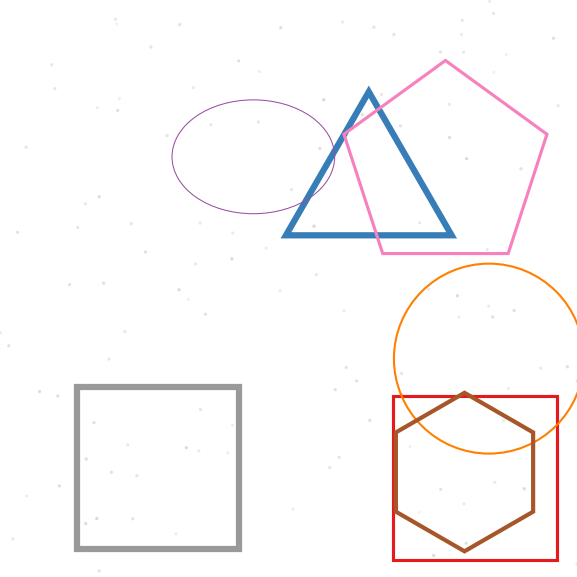[{"shape": "square", "thickness": 1.5, "radius": 0.71, "center": [0.823, 0.172]}, {"shape": "triangle", "thickness": 3, "radius": 0.83, "center": [0.639, 0.675]}, {"shape": "oval", "thickness": 0.5, "radius": 0.7, "center": [0.439, 0.728]}, {"shape": "circle", "thickness": 1, "radius": 0.82, "center": [0.847, 0.378]}, {"shape": "hexagon", "thickness": 2, "radius": 0.69, "center": [0.804, 0.182]}, {"shape": "pentagon", "thickness": 1.5, "radius": 0.92, "center": [0.771, 0.71]}, {"shape": "square", "thickness": 3, "radius": 0.7, "center": [0.273, 0.189]}]